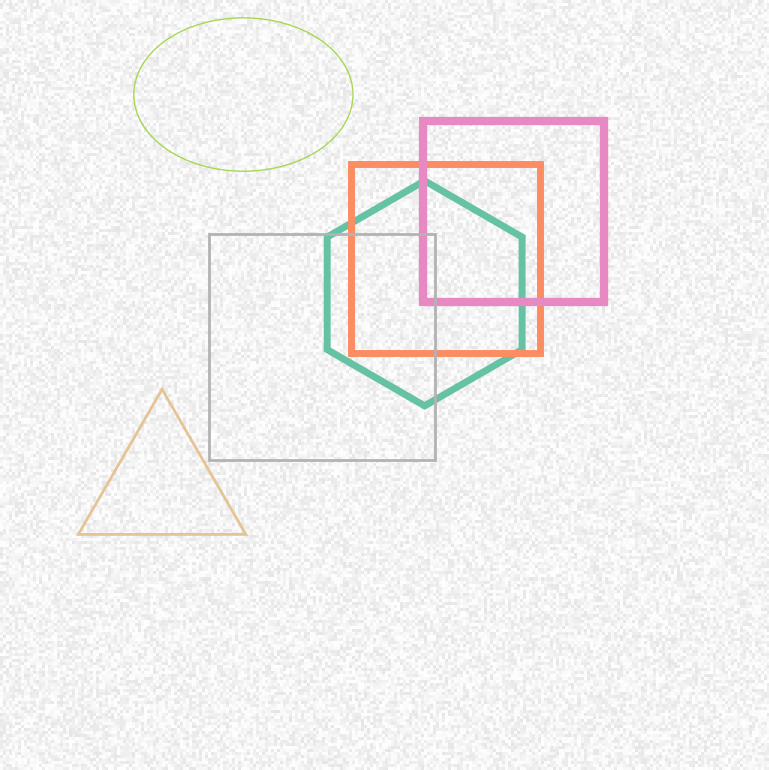[{"shape": "hexagon", "thickness": 2.5, "radius": 0.73, "center": [0.551, 0.619]}, {"shape": "square", "thickness": 2.5, "radius": 0.61, "center": [0.579, 0.664]}, {"shape": "square", "thickness": 3, "radius": 0.59, "center": [0.666, 0.725]}, {"shape": "oval", "thickness": 0.5, "radius": 0.71, "center": [0.316, 0.877]}, {"shape": "triangle", "thickness": 1, "radius": 0.63, "center": [0.21, 0.369]}, {"shape": "square", "thickness": 1, "radius": 0.73, "center": [0.418, 0.55]}]